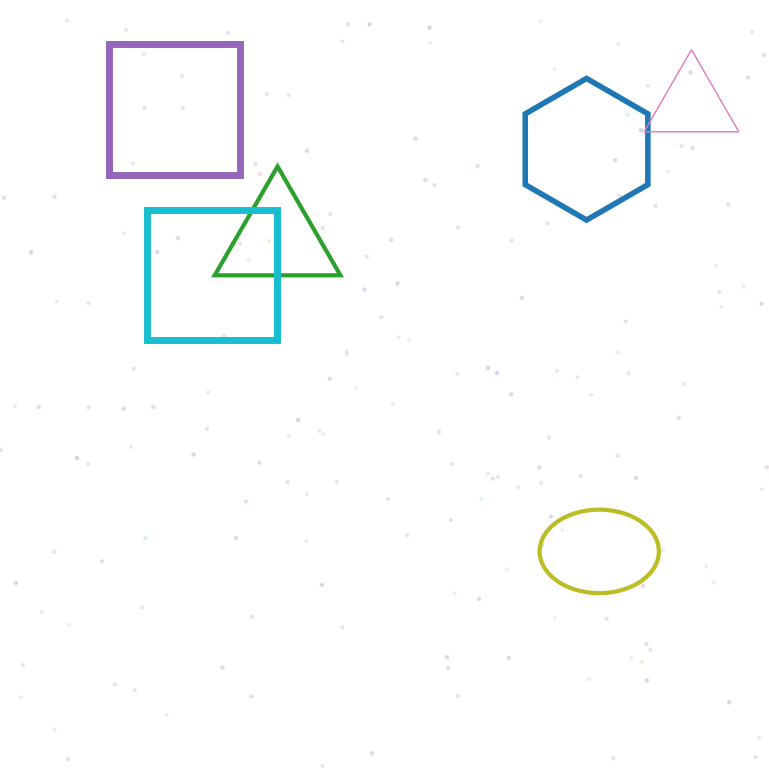[{"shape": "hexagon", "thickness": 2, "radius": 0.46, "center": [0.762, 0.806]}, {"shape": "triangle", "thickness": 1.5, "radius": 0.47, "center": [0.36, 0.69]}, {"shape": "square", "thickness": 2.5, "radius": 0.43, "center": [0.226, 0.858]}, {"shape": "triangle", "thickness": 0.5, "radius": 0.36, "center": [0.898, 0.864]}, {"shape": "oval", "thickness": 1.5, "radius": 0.39, "center": [0.778, 0.284]}, {"shape": "square", "thickness": 2.5, "radius": 0.42, "center": [0.276, 0.643]}]